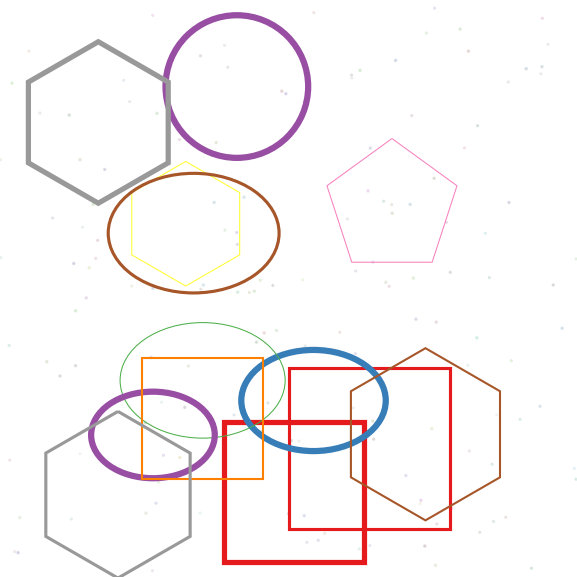[{"shape": "square", "thickness": 2.5, "radius": 0.61, "center": [0.509, 0.148]}, {"shape": "square", "thickness": 1.5, "radius": 0.7, "center": [0.64, 0.222]}, {"shape": "oval", "thickness": 3, "radius": 0.63, "center": [0.543, 0.306]}, {"shape": "oval", "thickness": 0.5, "radius": 0.71, "center": [0.351, 0.34]}, {"shape": "circle", "thickness": 3, "radius": 0.62, "center": [0.41, 0.849]}, {"shape": "oval", "thickness": 3, "radius": 0.54, "center": [0.265, 0.246]}, {"shape": "square", "thickness": 1, "radius": 0.53, "center": [0.351, 0.275]}, {"shape": "hexagon", "thickness": 0.5, "radius": 0.54, "center": [0.322, 0.612]}, {"shape": "oval", "thickness": 1.5, "radius": 0.74, "center": [0.335, 0.595]}, {"shape": "hexagon", "thickness": 1, "radius": 0.75, "center": [0.737, 0.247]}, {"shape": "pentagon", "thickness": 0.5, "radius": 0.59, "center": [0.679, 0.641]}, {"shape": "hexagon", "thickness": 2.5, "radius": 0.7, "center": [0.17, 0.787]}, {"shape": "hexagon", "thickness": 1.5, "radius": 0.72, "center": [0.204, 0.142]}]